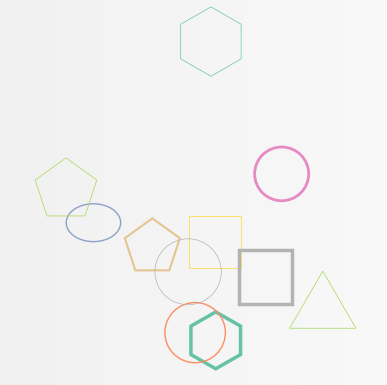[{"shape": "hexagon", "thickness": 0.5, "radius": 0.45, "center": [0.544, 0.892]}, {"shape": "hexagon", "thickness": 2.5, "radius": 0.37, "center": [0.557, 0.116]}, {"shape": "circle", "thickness": 1, "radius": 0.39, "center": [0.504, 0.136]}, {"shape": "oval", "thickness": 1, "radius": 0.35, "center": [0.241, 0.422]}, {"shape": "circle", "thickness": 2, "radius": 0.35, "center": [0.727, 0.548]}, {"shape": "pentagon", "thickness": 0.5, "radius": 0.42, "center": [0.17, 0.507]}, {"shape": "triangle", "thickness": 0.5, "radius": 0.49, "center": [0.833, 0.197]}, {"shape": "square", "thickness": 0.5, "radius": 0.34, "center": [0.555, 0.373]}, {"shape": "pentagon", "thickness": 1.5, "radius": 0.37, "center": [0.393, 0.358]}, {"shape": "square", "thickness": 2.5, "radius": 0.35, "center": [0.685, 0.281]}, {"shape": "circle", "thickness": 0.5, "radius": 0.43, "center": [0.485, 0.294]}]